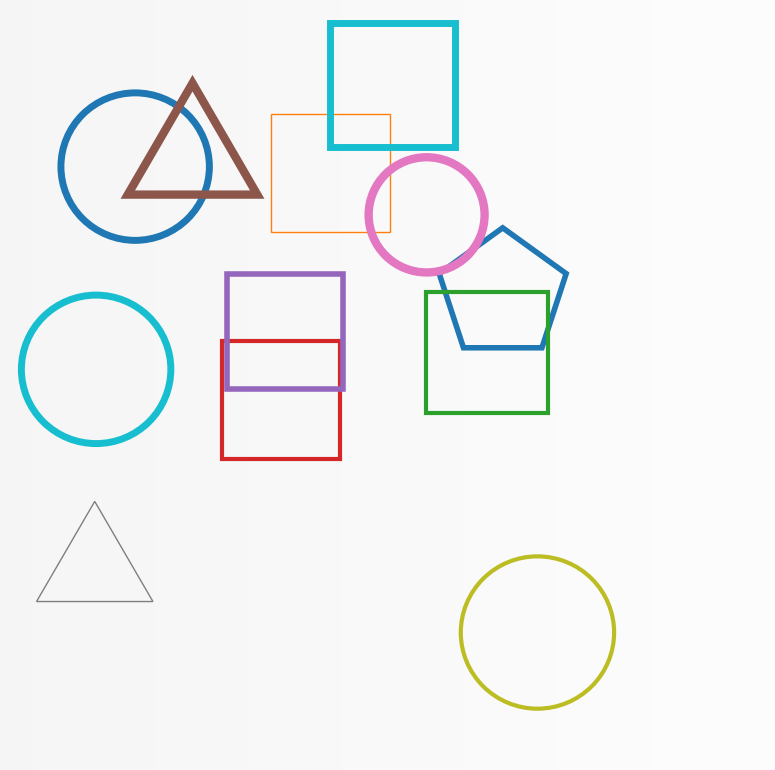[{"shape": "circle", "thickness": 2.5, "radius": 0.48, "center": [0.174, 0.784]}, {"shape": "pentagon", "thickness": 2, "radius": 0.43, "center": [0.649, 0.618]}, {"shape": "square", "thickness": 0.5, "radius": 0.38, "center": [0.427, 0.775]}, {"shape": "square", "thickness": 1.5, "radius": 0.39, "center": [0.629, 0.542]}, {"shape": "square", "thickness": 1.5, "radius": 0.38, "center": [0.362, 0.48]}, {"shape": "square", "thickness": 2, "radius": 0.37, "center": [0.367, 0.57]}, {"shape": "triangle", "thickness": 3, "radius": 0.48, "center": [0.248, 0.796]}, {"shape": "circle", "thickness": 3, "radius": 0.37, "center": [0.55, 0.721]}, {"shape": "triangle", "thickness": 0.5, "radius": 0.43, "center": [0.122, 0.262]}, {"shape": "circle", "thickness": 1.5, "radius": 0.49, "center": [0.693, 0.179]}, {"shape": "square", "thickness": 2.5, "radius": 0.4, "center": [0.507, 0.89]}, {"shape": "circle", "thickness": 2.5, "radius": 0.48, "center": [0.124, 0.52]}]